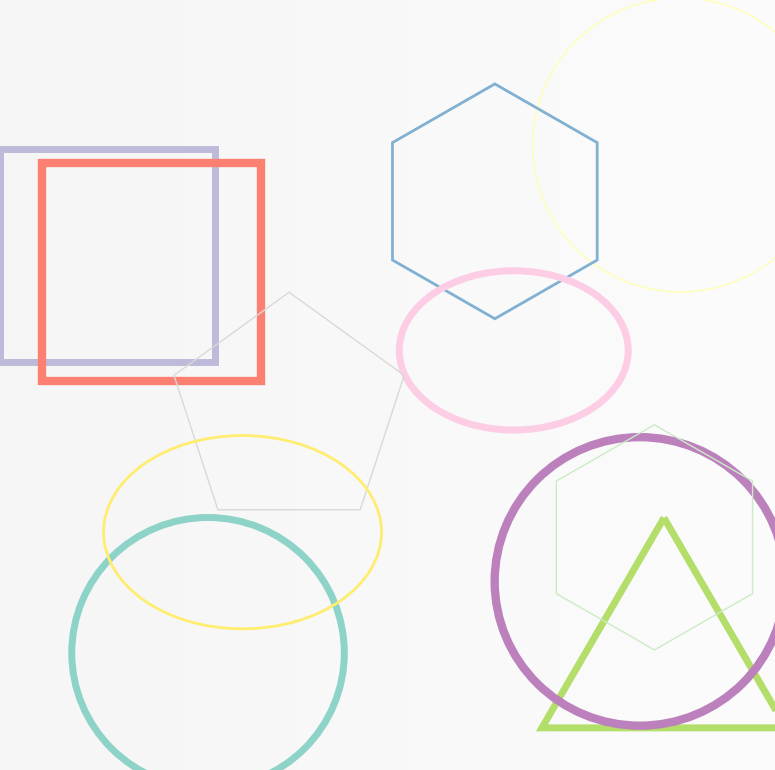[{"shape": "circle", "thickness": 2.5, "radius": 0.88, "center": [0.268, 0.152]}, {"shape": "circle", "thickness": 0.5, "radius": 0.95, "center": [0.878, 0.812]}, {"shape": "square", "thickness": 2.5, "radius": 0.69, "center": [0.139, 0.668]}, {"shape": "square", "thickness": 3, "radius": 0.71, "center": [0.195, 0.647]}, {"shape": "hexagon", "thickness": 1, "radius": 0.76, "center": [0.639, 0.739]}, {"shape": "triangle", "thickness": 2.5, "radius": 0.91, "center": [0.857, 0.146]}, {"shape": "oval", "thickness": 2.5, "radius": 0.74, "center": [0.663, 0.545]}, {"shape": "pentagon", "thickness": 0.5, "radius": 0.78, "center": [0.373, 0.464]}, {"shape": "circle", "thickness": 3, "radius": 0.94, "center": [0.826, 0.245]}, {"shape": "hexagon", "thickness": 0.5, "radius": 0.73, "center": [0.844, 0.302]}, {"shape": "oval", "thickness": 1, "radius": 0.9, "center": [0.313, 0.309]}]